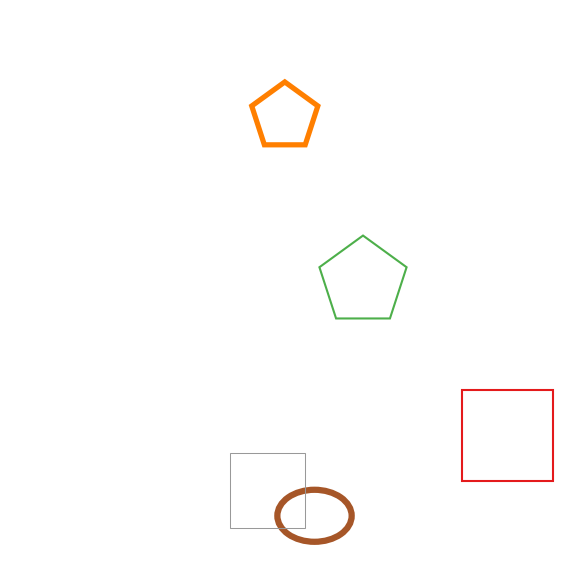[{"shape": "square", "thickness": 1, "radius": 0.39, "center": [0.878, 0.245]}, {"shape": "pentagon", "thickness": 1, "radius": 0.4, "center": [0.629, 0.512]}, {"shape": "pentagon", "thickness": 2.5, "radius": 0.3, "center": [0.493, 0.797]}, {"shape": "oval", "thickness": 3, "radius": 0.32, "center": [0.545, 0.106]}, {"shape": "square", "thickness": 0.5, "radius": 0.32, "center": [0.463, 0.15]}]